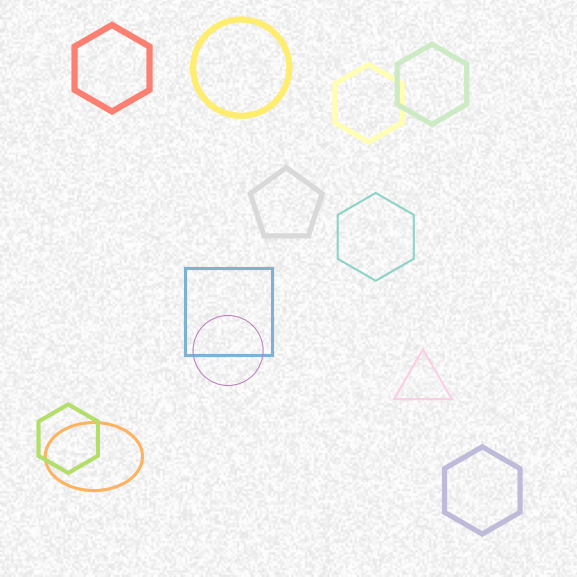[{"shape": "hexagon", "thickness": 1, "radius": 0.38, "center": [0.651, 0.589]}, {"shape": "hexagon", "thickness": 2.5, "radius": 0.34, "center": [0.638, 0.82]}, {"shape": "hexagon", "thickness": 2.5, "radius": 0.38, "center": [0.835, 0.15]}, {"shape": "hexagon", "thickness": 3, "radius": 0.37, "center": [0.194, 0.881]}, {"shape": "square", "thickness": 1.5, "radius": 0.38, "center": [0.396, 0.459]}, {"shape": "oval", "thickness": 1.5, "radius": 0.42, "center": [0.163, 0.209]}, {"shape": "hexagon", "thickness": 2, "radius": 0.3, "center": [0.118, 0.24]}, {"shape": "triangle", "thickness": 1, "radius": 0.29, "center": [0.732, 0.337]}, {"shape": "pentagon", "thickness": 2.5, "radius": 0.33, "center": [0.496, 0.644]}, {"shape": "circle", "thickness": 0.5, "radius": 0.3, "center": [0.395, 0.392]}, {"shape": "hexagon", "thickness": 2.5, "radius": 0.35, "center": [0.748, 0.853]}, {"shape": "circle", "thickness": 3, "radius": 0.42, "center": [0.418, 0.882]}]